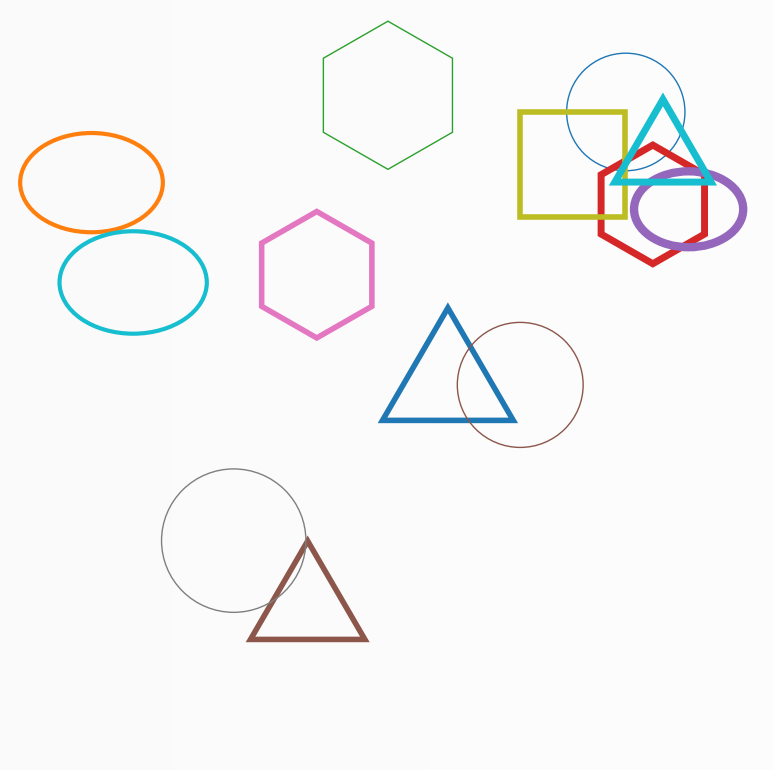[{"shape": "circle", "thickness": 0.5, "radius": 0.38, "center": [0.807, 0.855]}, {"shape": "triangle", "thickness": 2, "radius": 0.49, "center": [0.578, 0.503]}, {"shape": "oval", "thickness": 1.5, "radius": 0.46, "center": [0.118, 0.763]}, {"shape": "hexagon", "thickness": 0.5, "radius": 0.48, "center": [0.501, 0.876]}, {"shape": "hexagon", "thickness": 2.5, "radius": 0.39, "center": [0.842, 0.735]}, {"shape": "oval", "thickness": 3, "radius": 0.35, "center": [0.889, 0.728]}, {"shape": "triangle", "thickness": 2, "radius": 0.43, "center": [0.397, 0.212]}, {"shape": "circle", "thickness": 0.5, "radius": 0.41, "center": [0.671, 0.5]}, {"shape": "hexagon", "thickness": 2, "radius": 0.41, "center": [0.409, 0.643]}, {"shape": "circle", "thickness": 0.5, "radius": 0.47, "center": [0.302, 0.298]}, {"shape": "square", "thickness": 2, "radius": 0.34, "center": [0.739, 0.786]}, {"shape": "triangle", "thickness": 2.5, "radius": 0.36, "center": [0.855, 0.799]}, {"shape": "oval", "thickness": 1.5, "radius": 0.48, "center": [0.172, 0.633]}]